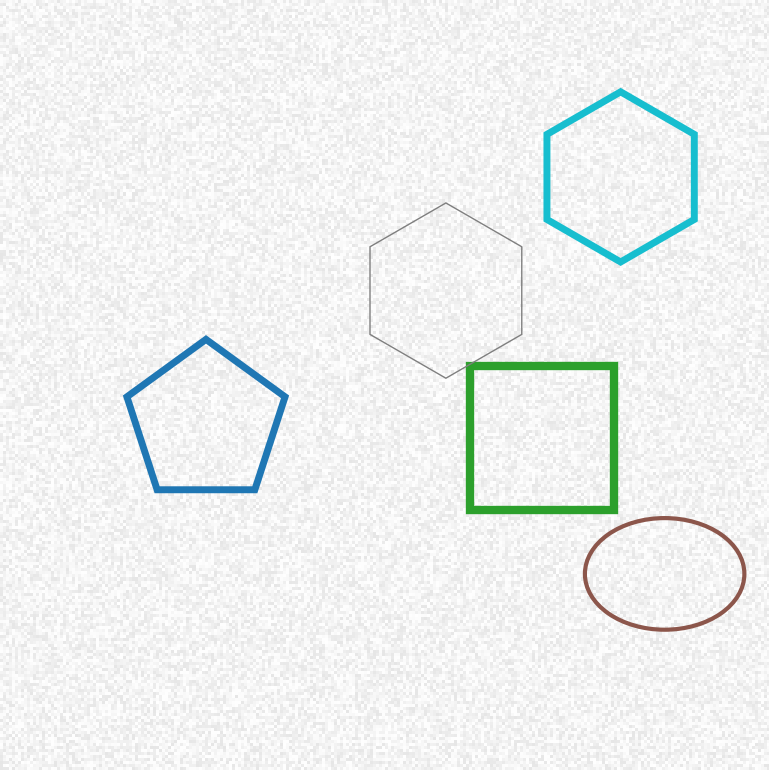[{"shape": "pentagon", "thickness": 2.5, "radius": 0.54, "center": [0.268, 0.451]}, {"shape": "square", "thickness": 3, "radius": 0.47, "center": [0.704, 0.431]}, {"shape": "oval", "thickness": 1.5, "radius": 0.52, "center": [0.863, 0.255]}, {"shape": "hexagon", "thickness": 0.5, "radius": 0.57, "center": [0.579, 0.623]}, {"shape": "hexagon", "thickness": 2.5, "radius": 0.55, "center": [0.806, 0.77]}]